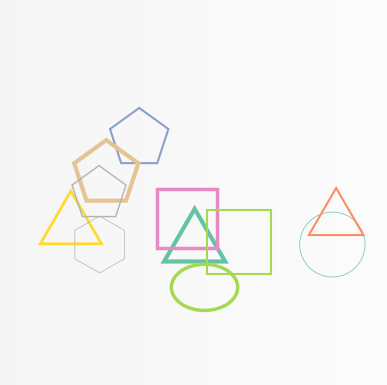[{"shape": "circle", "thickness": 0.5, "radius": 0.42, "center": [0.858, 0.365]}, {"shape": "triangle", "thickness": 3, "radius": 0.46, "center": [0.502, 0.366]}, {"shape": "triangle", "thickness": 1.5, "radius": 0.41, "center": [0.867, 0.43]}, {"shape": "pentagon", "thickness": 1.5, "radius": 0.4, "center": [0.359, 0.64]}, {"shape": "square", "thickness": 2.5, "radius": 0.39, "center": [0.484, 0.432]}, {"shape": "square", "thickness": 1.5, "radius": 0.42, "center": [0.616, 0.371]}, {"shape": "oval", "thickness": 2.5, "radius": 0.43, "center": [0.528, 0.254]}, {"shape": "triangle", "thickness": 2, "radius": 0.46, "center": [0.183, 0.412]}, {"shape": "pentagon", "thickness": 3, "radius": 0.43, "center": [0.274, 0.549]}, {"shape": "pentagon", "thickness": 1, "radius": 0.37, "center": [0.255, 0.497]}, {"shape": "hexagon", "thickness": 0.5, "radius": 0.37, "center": [0.257, 0.365]}]